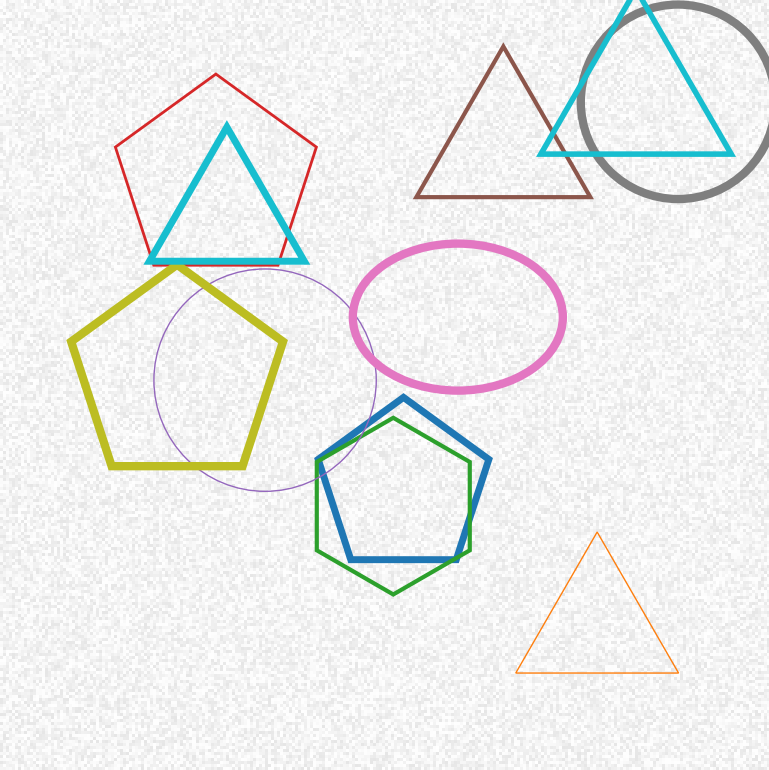[{"shape": "pentagon", "thickness": 2.5, "radius": 0.58, "center": [0.524, 0.367]}, {"shape": "triangle", "thickness": 0.5, "radius": 0.61, "center": [0.776, 0.187]}, {"shape": "hexagon", "thickness": 1.5, "radius": 0.57, "center": [0.511, 0.343]}, {"shape": "pentagon", "thickness": 1, "radius": 0.69, "center": [0.28, 0.767]}, {"shape": "circle", "thickness": 0.5, "radius": 0.72, "center": [0.344, 0.506]}, {"shape": "triangle", "thickness": 1.5, "radius": 0.65, "center": [0.654, 0.809]}, {"shape": "oval", "thickness": 3, "radius": 0.68, "center": [0.595, 0.588]}, {"shape": "circle", "thickness": 3, "radius": 0.63, "center": [0.881, 0.868]}, {"shape": "pentagon", "thickness": 3, "radius": 0.72, "center": [0.23, 0.512]}, {"shape": "triangle", "thickness": 2.5, "radius": 0.58, "center": [0.295, 0.719]}, {"shape": "triangle", "thickness": 2, "radius": 0.71, "center": [0.826, 0.871]}]